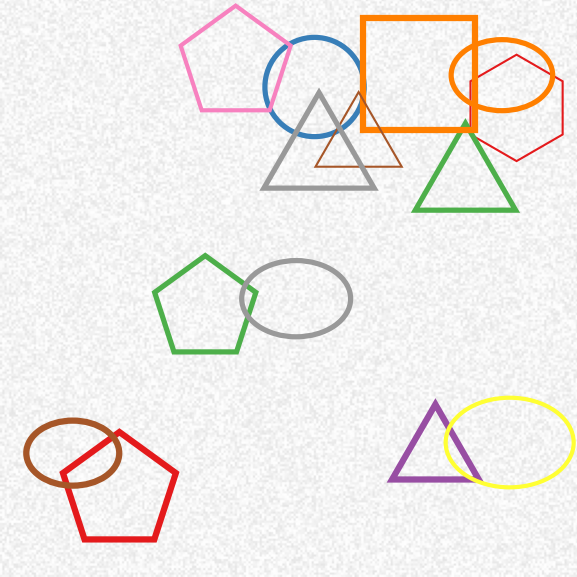[{"shape": "hexagon", "thickness": 1, "radius": 0.46, "center": [0.895, 0.812]}, {"shape": "pentagon", "thickness": 3, "radius": 0.51, "center": [0.207, 0.148]}, {"shape": "circle", "thickness": 2.5, "radius": 0.43, "center": [0.545, 0.848]}, {"shape": "pentagon", "thickness": 2.5, "radius": 0.46, "center": [0.355, 0.464]}, {"shape": "triangle", "thickness": 2.5, "radius": 0.5, "center": [0.806, 0.685]}, {"shape": "triangle", "thickness": 3, "radius": 0.43, "center": [0.754, 0.212]}, {"shape": "square", "thickness": 3, "radius": 0.48, "center": [0.726, 0.872]}, {"shape": "oval", "thickness": 2.5, "radius": 0.44, "center": [0.869, 0.869]}, {"shape": "oval", "thickness": 2, "radius": 0.55, "center": [0.883, 0.233]}, {"shape": "triangle", "thickness": 1, "radius": 0.43, "center": [0.621, 0.754]}, {"shape": "oval", "thickness": 3, "radius": 0.4, "center": [0.126, 0.214]}, {"shape": "pentagon", "thickness": 2, "radius": 0.5, "center": [0.408, 0.889]}, {"shape": "oval", "thickness": 2.5, "radius": 0.47, "center": [0.513, 0.482]}, {"shape": "triangle", "thickness": 2.5, "radius": 0.55, "center": [0.552, 0.728]}]